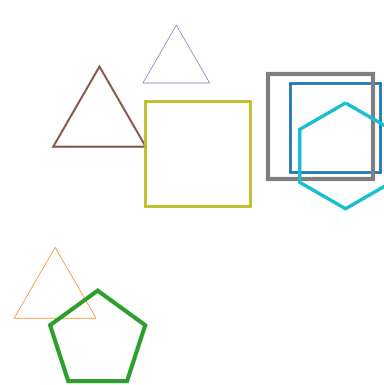[{"shape": "square", "thickness": 2, "radius": 0.58, "center": [0.87, 0.669]}, {"shape": "triangle", "thickness": 0.5, "radius": 0.61, "center": [0.143, 0.235]}, {"shape": "pentagon", "thickness": 3, "radius": 0.65, "center": [0.254, 0.115]}, {"shape": "triangle", "thickness": 0.5, "radius": 0.5, "center": [0.458, 0.834]}, {"shape": "triangle", "thickness": 1.5, "radius": 0.69, "center": [0.258, 0.688]}, {"shape": "square", "thickness": 3, "radius": 0.68, "center": [0.833, 0.672]}, {"shape": "square", "thickness": 2, "radius": 0.68, "center": [0.513, 0.602]}, {"shape": "hexagon", "thickness": 2.5, "radius": 0.69, "center": [0.898, 0.595]}]